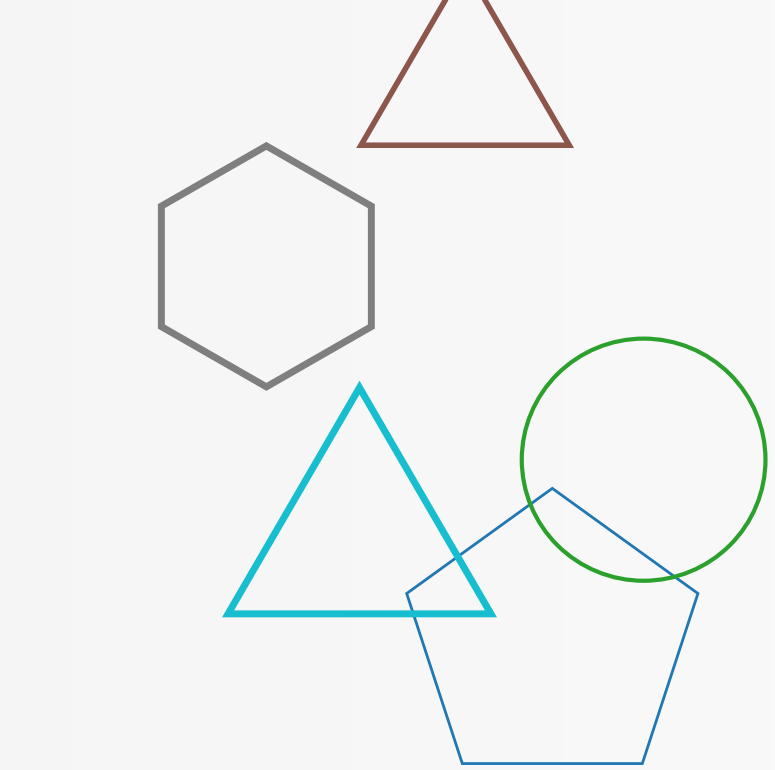[{"shape": "pentagon", "thickness": 1, "radius": 0.99, "center": [0.713, 0.168]}, {"shape": "circle", "thickness": 1.5, "radius": 0.79, "center": [0.83, 0.403]}, {"shape": "triangle", "thickness": 2, "radius": 0.78, "center": [0.6, 0.889]}, {"shape": "hexagon", "thickness": 2.5, "radius": 0.78, "center": [0.344, 0.654]}, {"shape": "triangle", "thickness": 2.5, "radius": 0.98, "center": [0.464, 0.301]}]